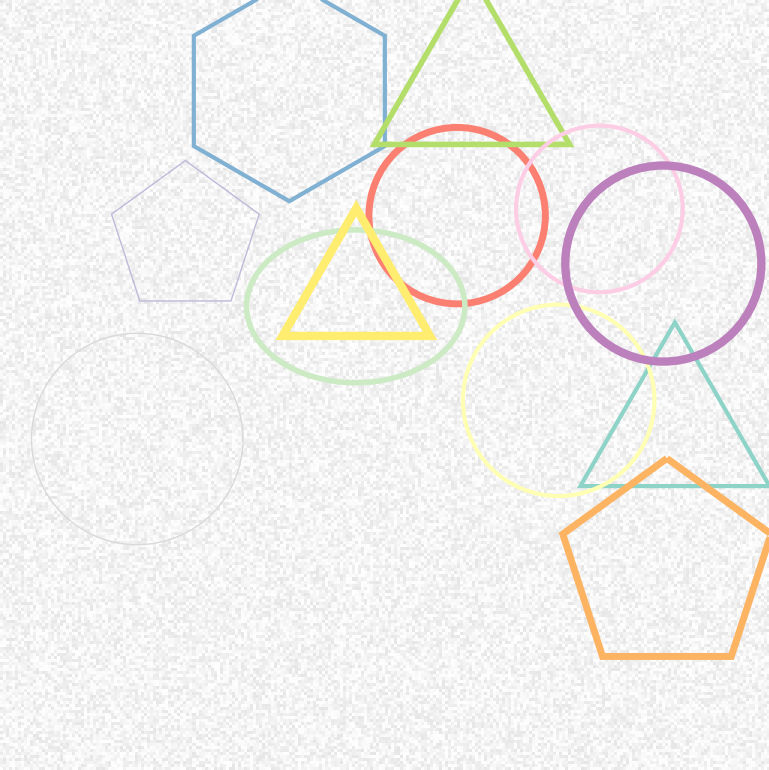[{"shape": "triangle", "thickness": 1.5, "radius": 0.71, "center": [0.877, 0.44]}, {"shape": "circle", "thickness": 1.5, "radius": 0.62, "center": [0.726, 0.48]}, {"shape": "pentagon", "thickness": 0.5, "radius": 0.5, "center": [0.241, 0.691]}, {"shape": "circle", "thickness": 2.5, "radius": 0.57, "center": [0.594, 0.72]}, {"shape": "hexagon", "thickness": 1.5, "radius": 0.72, "center": [0.376, 0.882]}, {"shape": "pentagon", "thickness": 2.5, "radius": 0.71, "center": [0.866, 0.262]}, {"shape": "triangle", "thickness": 2, "radius": 0.73, "center": [0.613, 0.886]}, {"shape": "circle", "thickness": 1.5, "radius": 0.54, "center": [0.778, 0.729]}, {"shape": "circle", "thickness": 0.5, "radius": 0.69, "center": [0.178, 0.43]}, {"shape": "circle", "thickness": 3, "radius": 0.64, "center": [0.861, 0.658]}, {"shape": "oval", "thickness": 2, "radius": 0.71, "center": [0.462, 0.602]}, {"shape": "triangle", "thickness": 3, "radius": 0.55, "center": [0.463, 0.619]}]